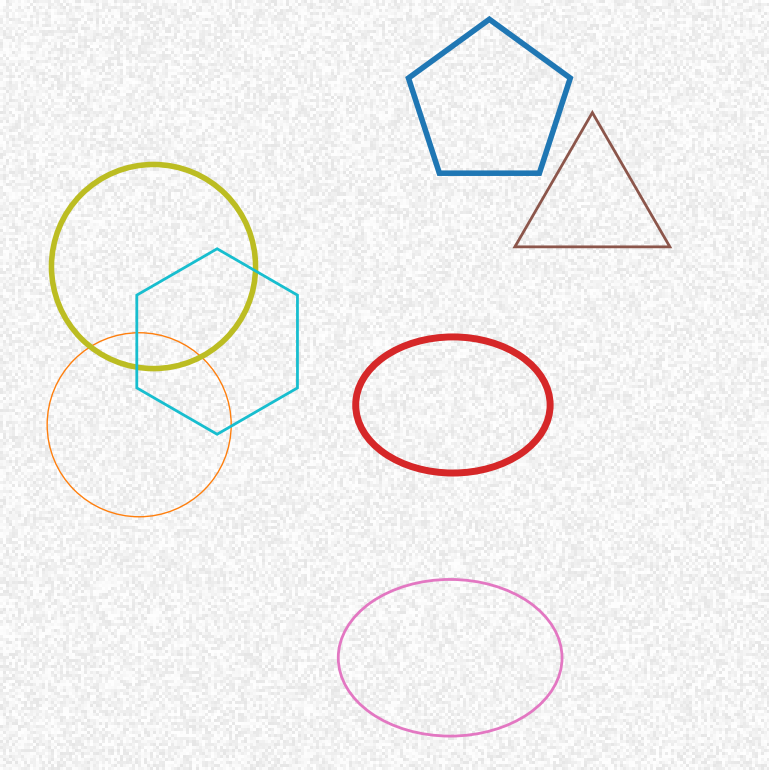[{"shape": "pentagon", "thickness": 2, "radius": 0.55, "center": [0.636, 0.864]}, {"shape": "circle", "thickness": 0.5, "radius": 0.6, "center": [0.181, 0.448]}, {"shape": "oval", "thickness": 2.5, "radius": 0.63, "center": [0.588, 0.474]}, {"shape": "triangle", "thickness": 1, "radius": 0.58, "center": [0.769, 0.738]}, {"shape": "oval", "thickness": 1, "radius": 0.73, "center": [0.585, 0.146]}, {"shape": "circle", "thickness": 2, "radius": 0.66, "center": [0.199, 0.654]}, {"shape": "hexagon", "thickness": 1, "radius": 0.6, "center": [0.282, 0.556]}]